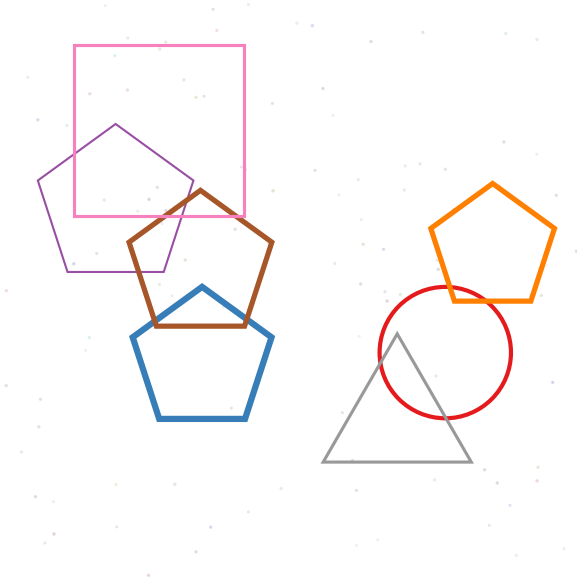[{"shape": "circle", "thickness": 2, "radius": 0.57, "center": [0.771, 0.389]}, {"shape": "pentagon", "thickness": 3, "radius": 0.63, "center": [0.35, 0.376]}, {"shape": "pentagon", "thickness": 1, "radius": 0.71, "center": [0.2, 0.643]}, {"shape": "pentagon", "thickness": 2.5, "radius": 0.56, "center": [0.853, 0.569]}, {"shape": "pentagon", "thickness": 2.5, "radius": 0.65, "center": [0.347, 0.54]}, {"shape": "square", "thickness": 1.5, "radius": 0.74, "center": [0.276, 0.773]}, {"shape": "triangle", "thickness": 1.5, "radius": 0.74, "center": [0.688, 0.273]}]